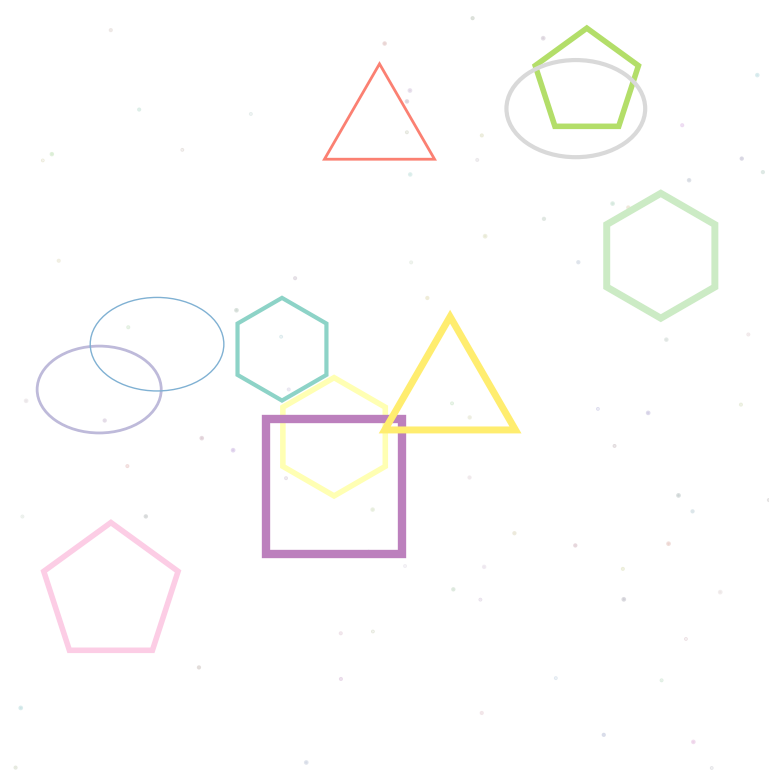[{"shape": "hexagon", "thickness": 1.5, "radius": 0.33, "center": [0.366, 0.546]}, {"shape": "hexagon", "thickness": 2, "radius": 0.38, "center": [0.434, 0.433]}, {"shape": "oval", "thickness": 1, "radius": 0.4, "center": [0.129, 0.494]}, {"shape": "triangle", "thickness": 1, "radius": 0.41, "center": [0.493, 0.835]}, {"shape": "oval", "thickness": 0.5, "radius": 0.43, "center": [0.204, 0.553]}, {"shape": "pentagon", "thickness": 2, "radius": 0.35, "center": [0.762, 0.893]}, {"shape": "pentagon", "thickness": 2, "radius": 0.46, "center": [0.144, 0.23]}, {"shape": "oval", "thickness": 1.5, "radius": 0.45, "center": [0.748, 0.859]}, {"shape": "square", "thickness": 3, "radius": 0.44, "center": [0.434, 0.368]}, {"shape": "hexagon", "thickness": 2.5, "radius": 0.41, "center": [0.858, 0.668]}, {"shape": "triangle", "thickness": 2.5, "radius": 0.49, "center": [0.585, 0.491]}]